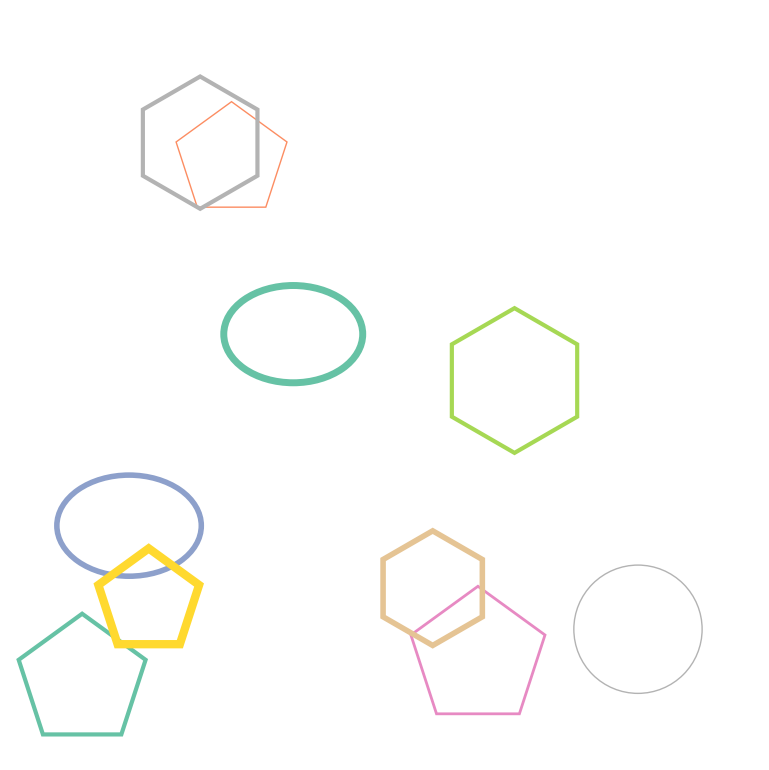[{"shape": "pentagon", "thickness": 1.5, "radius": 0.43, "center": [0.107, 0.116]}, {"shape": "oval", "thickness": 2.5, "radius": 0.45, "center": [0.381, 0.566]}, {"shape": "pentagon", "thickness": 0.5, "radius": 0.38, "center": [0.301, 0.792]}, {"shape": "oval", "thickness": 2, "radius": 0.47, "center": [0.168, 0.317]}, {"shape": "pentagon", "thickness": 1, "radius": 0.46, "center": [0.621, 0.147]}, {"shape": "hexagon", "thickness": 1.5, "radius": 0.47, "center": [0.668, 0.506]}, {"shape": "pentagon", "thickness": 3, "radius": 0.34, "center": [0.193, 0.219]}, {"shape": "hexagon", "thickness": 2, "radius": 0.37, "center": [0.562, 0.236]}, {"shape": "circle", "thickness": 0.5, "radius": 0.42, "center": [0.829, 0.183]}, {"shape": "hexagon", "thickness": 1.5, "radius": 0.43, "center": [0.26, 0.815]}]